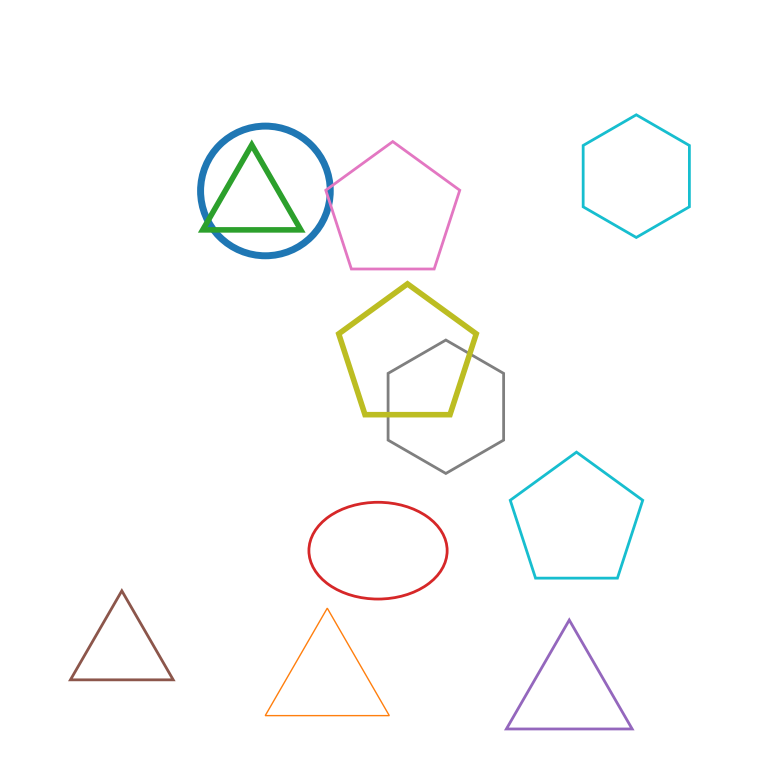[{"shape": "circle", "thickness": 2.5, "radius": 0.42, "center": [0.345, 0.752]}, {"shape": "triangle", "thickness": 0.5, "radius": 0.47, "center": [0.425, 0.117]}, {"shape": "triangle", "thickness": 2, "radius": 0.37, "center": [0.327, 0.738]}, {"shape": "oval", "thickness": 1, "radius": 0.45, "center": [0.491, 0.285]}, {"shape": "triangle", "thickness": 1, "radius": 0.47, "center": [0.739, 0.1]}, {"shape": "triangle", "thickness": 1, "radius": 0.39, "center": [0.158, 0.156]}, {"shape": "pentagon", "thickness": 1, "radius": 0.46, "center": [0.51, 0.725]}, {"shape": "hexagon", "thickness": 1, "radius": 0.43, "center": [0.579, 0.472]}, {"shape": "pentagon", "thickness": 2, "radius": 0.47, "center": [0.529, 0.537]}, {"shape": "hexagon", "thickness": 1, "radius": 0.4, "center": [0.826, 0.771]}, {"shape": "pentagon", "thickness": 1, "radius": 0.45, "center": [0.749, 0.322]}]